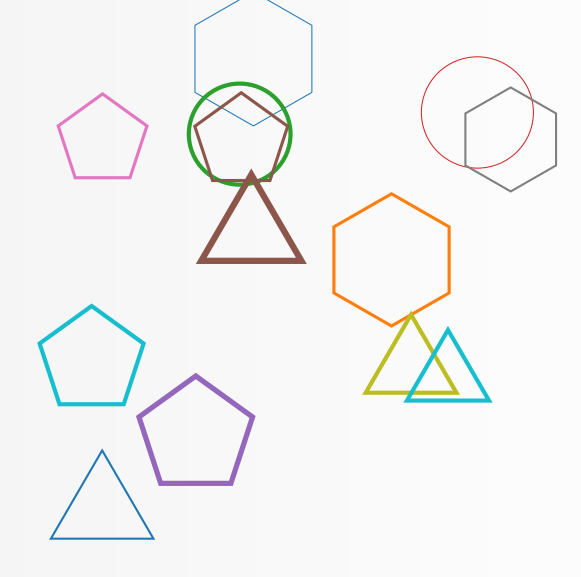[{"shape": "triangle", "thickness": 1, "radius": 0.51, "center": [0.176, 0.117]}, {"shape": "hexagon", "thickness": 0.5, "radius": 0.58, "center": [0.436, 0.897]}, {"shape": "hexagon", "thickness": 1.5, "radius": 0.57, "center": [0.674, 0.549]}, {"shape": "circle", "thickness": 2, "radius": 0.44, "center": [0.412, 0.767]}, {"shape": "circle", "thickness": 0.5, "radius": 0.48, "center": [0.821, 0.804]}, {"shape": "pentagon", "thickness": 2.5, "radius": 0.51, "center": [0.337, 0.245]}, {"shape": "triangle", "thickness": 3, "radius": 0.5, "center": [0.432, 0.597]}, {"shape": "pentagon", "thickness": 1.5, "radius": 0.42, "center": [0.415, 0.755]}, {"shape": "pentagon", "thickness": 1.5, "radius": 0.4, "center": [0.177, 0.756]}, {"shape": "hexagon", "thickness": 1, "radius": 0.45, "center": [0.879, 0.758]}, {"shape": "triangle", "thickness": 2, "radius": 0.45, "center": [0.707, 0.364]}, {"shape": "triangle", "thickness": 2, "radius": 0.41, "center": [0.771, 0.346]}, {"shape": "pentagon", "thickness": 2, "radius": 0.47, "center": [0.158, 0.375]}]